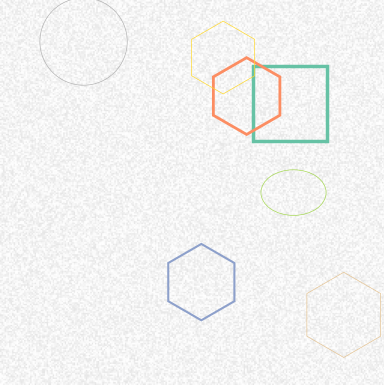[{"shape": "square", "thickness": 2.5, "radius": 0.49, "center": [0.753, 0.732]}, {"shape": "hexagon", "thickness": 2, "radius": 0.5, "center": [0.641, 0.75]}, {"shape": "hexagon", "thickness": 1.5, "radius": 0.5, "center": [0.523, 0.267]}, {"shape": "oval", "thickness": 0.5, "radius": 0.42, "center": [0.762, 0.5]}, {"shape": "hexagon", "thickness": 0.5, "radius": 0.47, "center": [0.58, 0.851]}, {"shape": "hexagon", "thickness": 0.5, "radius": 0.55, "center": [0.893, 0.182]}, {"shape": "circle", "thickness": 0.5, "radius": 0.57, "center": [0.217, 0.892]}]